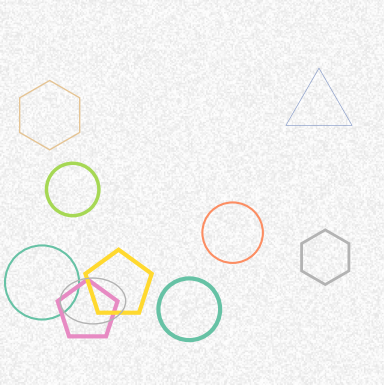[{"shape": "circle", "thickness": 3, "radius": 0.4, "center": [0.492, 0.197]}, {"shape": "circle", "thickness": 1.5, "radius": 0.48, "center": [0.109, 0.266]}, {"shape": "circle", "thickness": 1.5, "radius": 0.39, "center": [0.604, 0.396]}, {"shape": "triangle", "thickness": 0.5, "radius": 0.5, "center": [0.829, 0.724]}, {"shape": "pentagon", "thickness": 3, "radius": 0.41, "center": [0.227, 0.192]}, {"shape": "circle", "thickness": 2.5, "radius": 0.34, "center": [0.189, 0.508]}, {"shape": "pentagon", "thickness": 3, "radius": 0.45, "center": [0.308, 0.261]}, {"shape": "hexagon", "thickness": 1, "radius": 0.45, "center": [0.129, 0.701]}, {"shape": "hexagon", "thickness": 2, "radius": 0.35, "center": [0.845, 0.332]}, {"shape": "oval", "thickness": 1, "radius": 0.43, "center": [0.241, 0.218]}]